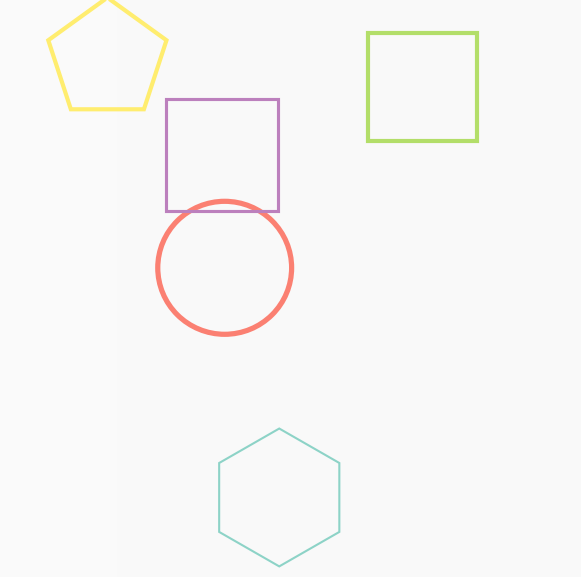[{"shape": "hexagon", "thickness": 1, "radius": 0.6, "center": [0.48, 0.138]}, {"shape": "circle", "thickness": 2.5, "radius": 0.58, "center": [0.387, 0.535]}, {"shape": "square", "thickness": 2, "radius": 0.47, "center": [0.727, 0.849]}, {"shape": "square", "thickness": 1.5, "radius": 0.48, "center": [0.382, 0.73]}, {"shape": "pentagon", "thickness": 2, "radius": 0.53, "center": [0.185, 0.896]}]